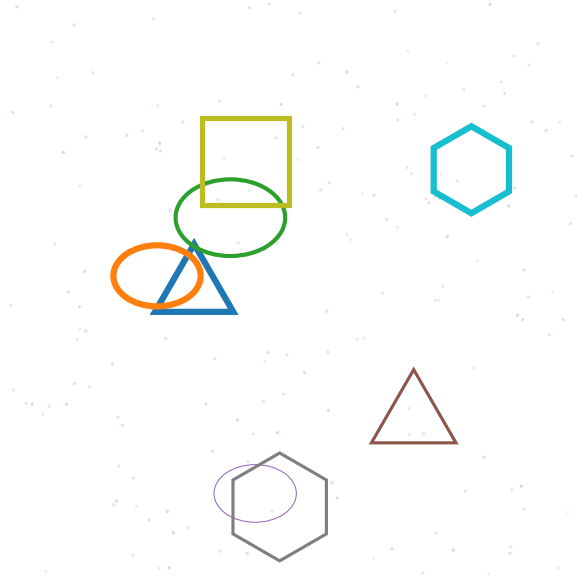[{"shape": "triangle", "thickness": 3, "radius": 0.39, "center": [0.336, 0.498]}, {"shape": "oval", "thickness": 3, "radius": 0.38, "center": [0.272, 0.521]}, {"shape": "oval", "thickness": 2, "radius": 0.47, "center": [0.399, 0.622]}, {"shape": "oval", "thickness": 0.5, "radius": 0.36, "center": [0.442, 0.145]}, {"shape": "triangle", "thickness": 1.5, "radius": 0.42, "center": [0.716, 0.275]}, {"shape": "hexagon", "thickness": 1.5, "radius": 0.47, "center": [0.484, 0.121]}, {"shape": "square", "thickness": 2.5, "radius": 0.37, "center": [0.425, 0.72]}, {"shape": "hexagon", "thickness": 3, "radius": 0.38, "center": [0.816, 0.705]}]